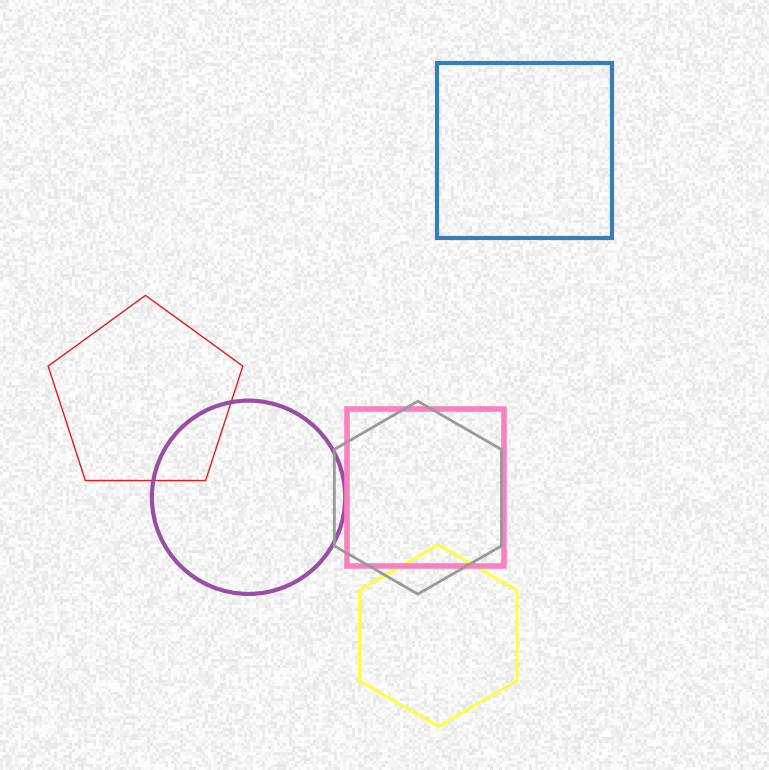[{"shape": "pentagon", "thickness": 0.5, "radius": 0.66, "center": [0.189, 0.483]}, {"shape": "square", "thickness": 1.5, "radius": 0.57, "center": [0.681, 0.804]}, {"shape": "circle", "thickness": 1.5, "radius": 0.63, "center": [0.323, 0.354]}, {"shape": "hexagon", "thickness": 1, "radius": 0.59, "center": [0.569, 0.175]}, {"shape": "square", "thickness": 2, "radius": 0.51, "center": [0.553, 0.367]}, {"shape": "hexagon", "thickness": 1, "radius": 0.63, "center": [0.543, 0.354]}]